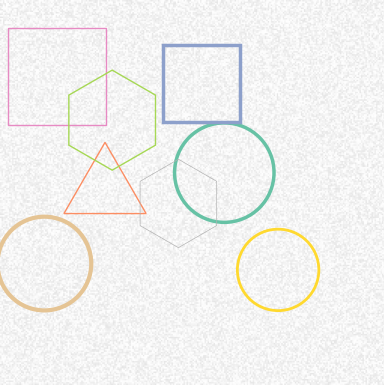[{"shape": "circle", "thickness": 2.5, "radius": 0.65, "center": [0.583, 0.552]}, {"shape": "triangle", "thickness": 1, "radius": 0.62, "center": [0.273, 0.507]}, {"shape": "square", "thickness": 2.5, "radius": 0.5, "center": [0.523, 0.783]}, {"shape": "square", "thickness": 1, "radius": 0.63, "center": [0.147, 0.802]}, {"shape": "hexagon", "thickness": 1, "radius": 0.65, "center": [0.291, 0.688]}, {"shape": "circle", "thickness": 2, "radius": 0.53, "center": [0.722, 0.299]}, {"shape": "circle", "thickness": 3, "radius": 0.61, "center": [0.115, 0.315]}, {"shape": "hexagon", "thickness": 0.5, "radius": 0.57, "center": [0.463, 0.472]}]